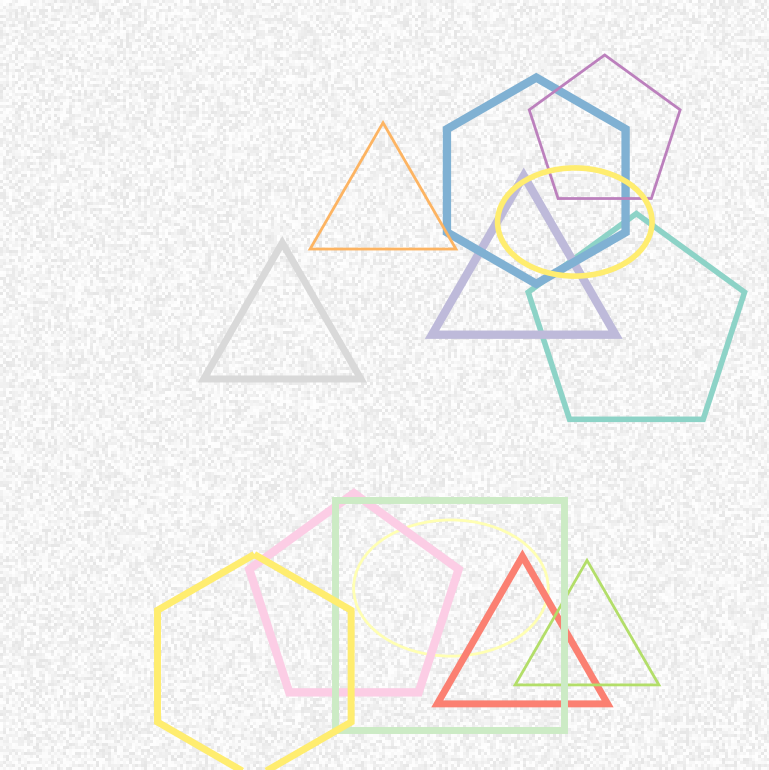[{"shape": "pentagon", "thickness": 2, "radius": 0.74, "center": [0.826, 0.575]}, {"shape": "oval", "thickness": 1, "radius": 0.63, "center": [0.586, 0.236]}, {"shape": "triangle", "thickness": 3, "radius": 0.69, "center": [0.68, 0.634]}, {"shape": "triangle", "thickness": 2.5, "radius": 0.64, "center": [0.679, 0.15]}, {"shape": "hexagon", "thickness": 3, "radius": 0.67, "center": [0.696, 0.765]}, {"shape": "triangle", "thickness": 1, "radius": 0.55, "center": [0.497, 0.731]}, {"shape": "triangle", "thickness": 1, "radius": 0.54, "center": [0.762, 0.164]}, {"shape": "pentagon", "thickness": 3, "radius": 0.71, "center": [0.46, 0.217]}, {"shape": "triangle", "thickness": 2.5, "radius": 0.59, "center": [0.367, 0.567]}, {"shape": "pentagon", "thickness": 1, "radius": 0.52, "center": [0.785, 0.826]}, {"shape": "square", "thickness": 2.5, "radius": 0.75, "center": [0.584, 0.201]}, {"shape": "hexagon", "thickness": 2.5, "radius": 0.73, "center": [0.33, 0.135]}, {"shape": "oval", "thickness": 2, "radius": 0.5, "center": [0.746, 0.712]}]